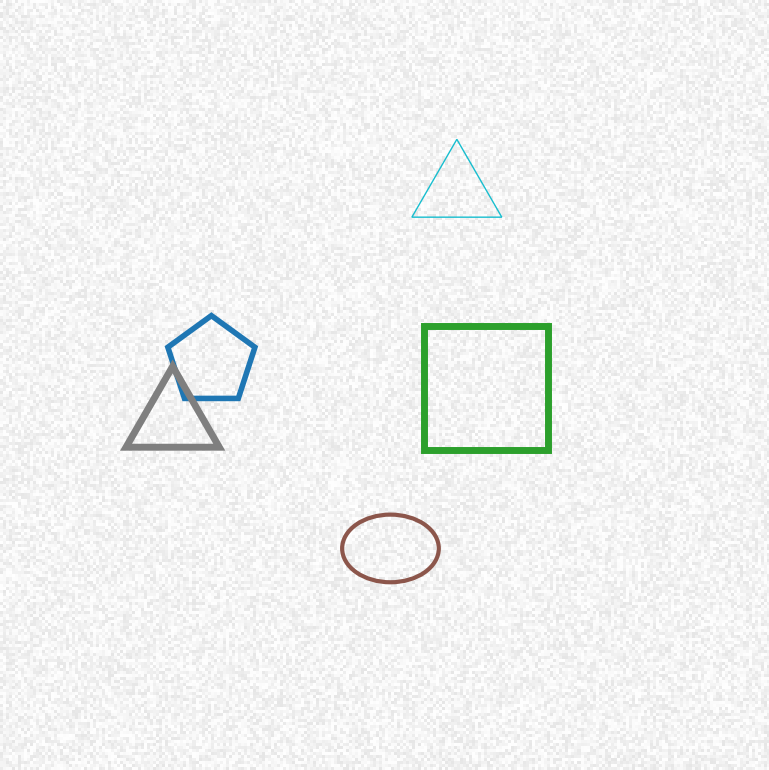[{"shape": "pentagon", "thickness": 2, "radius": 0.3, "center": [0.275, 0.531]}, {"shape": "square", "thickness": 2.5, "radius": 0.4, "center": [0.631, 0.497]}, {"shape": "oval", "thickness": 1.5, "radius": 0.31, "center": [0.507, 0.288]}, {"shape": "triangle", "thickness": 2.5, "radius": 0.35, "center": [0.224, 0.454]}, {"shape": "triangle", "thickness": 0.5, "radius": 0.34, "center": [0.593, 0.752]}]